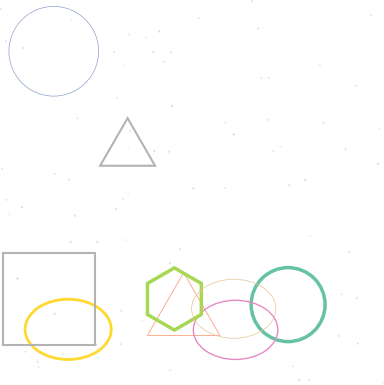[{"shape": "circle", "thickness": 2.5, "radius": 0.48, "center": [0.748, 0.209]}, {"shape": "triangle", "thickness": 0.5, "radius": 0.54, "center": [0.477, 0.183]}, {"shape": "circle", "thickness": 0.5, "radius": 0.58, "center": [0.14, 0.867]}, {"shape": "oval", "thickness": 1, "radius": 0.55, "center": [0.612, 0.143]}, {"shape": "hexagon", "thickness": 2.5, "radius": 0.4, "center": [0.453, 0.223]}, {"shape": "oval", "thickness": 2, "radius": 0.56, "center": [0.177, 0.145]}, {"shape": "oval", "thickness": 0.5, "radius": 0.55, "center": [0.607, 0.198]}, {"shape": "square", "thickness": 1.5, "radius": 0.6, "center": [0.128, 0.224]}, {"shape": "triangle", "thickness": 1.5, "radius": 0.41, "center": [0.331, 0.611]}]